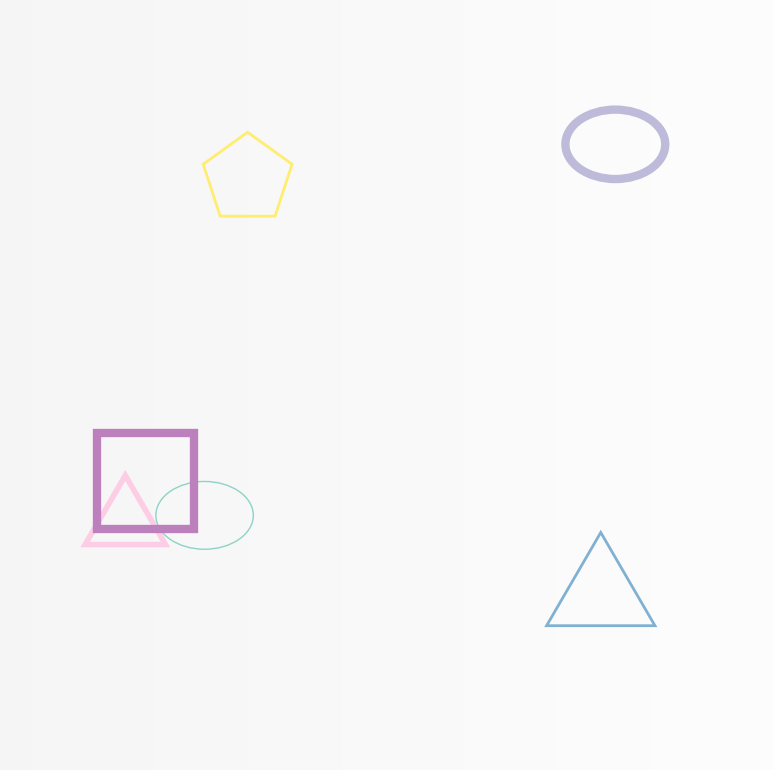[{"shape": "oval", "thickness": 0.5, "radius": 0.31, "center": [0.264, 0.331]}, {"shape": "oval", "thickness": 3, "radius": 0.32, "center": [0.794, 0.813]}, {"shape": "triangle", "thickness": 1, "radius": 0.4, "center": [0.775, 0.228]}, {"shape": "triangle", "thickness": 2, "radius": 0.3, "center": [0.162, 0.323]}, {"shape": "square", "thickness": 3, "radius": 0.31, "center": [0.188, 0.376]}, {"shape": "pentagon", "thickness": 1, "radius": 0.3, "center": [0.32, 0.768]}]